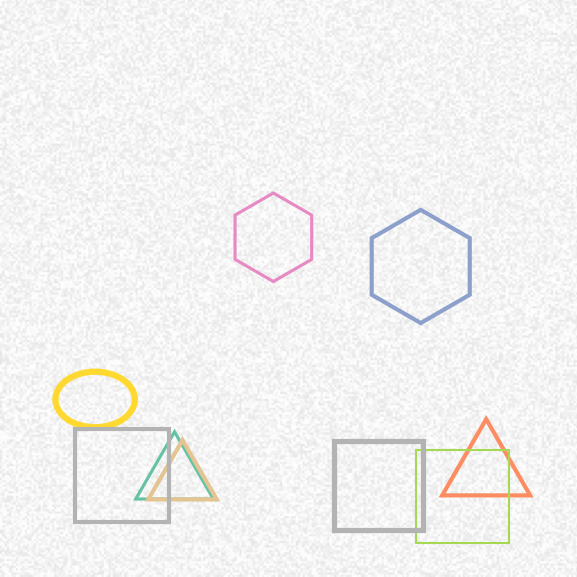[{"shape": "triangle", "thickness": 1.5, "radius": 0.39, "center": [0.302, 0.174]}, {"shape": "triangle", "thickness": 2, "radius": 0.44, "center": [0.842, 0.185]}, {"shape": "hexagon", "thickness": 2, "radius": 0.49, "center": [0.729, 0.538]}, {"shape": "hexagon", "thickness": 1.5, "radius": 0.38, "center": [0.473, 0.588]}, {"shape": "square", "thickness": 1, "radius": 0.4, "center": [0.8, 0.139]}, {"shape": "oval", "thickness": 3, "radius": 0.34, "center": [0.165, 0.307]}, {"shape": "triangle", "thickness": 2, "radius": 0.34, "center": [0.316, 0.169]}, {"shape": "square", "thickness": 2, "radius": 0.41, "center": [0.211, 0.176]}, {"shape": "square", "thickness": 2.5, "radius": 0.38, "center": [0.656, 0.158]}]